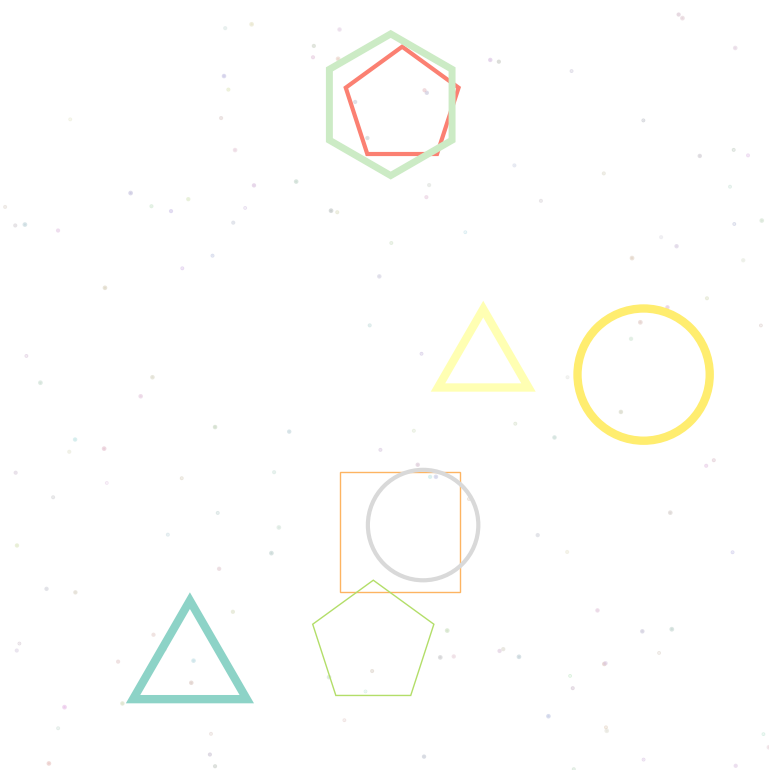[{"shape": "triangle", "thickness": 3, "radius": 0.43, "center": [0.247, 0.135]}, {"shape": "triangle", "thickness": 3, "radius": 0.34, "center": [0.628, 0.531]}, {"shape": "pentagon", "thickness": 1.5, "radius": 0.39, "center": [0.522, 0.862]}, {"shape": "square", "thickness": 0.5, "radius": 0.39, "center": [0.52, 0.309]}, {"shape": "pentagon", "thickness": 0.5, "radius": 0.41, "center": [0.485, 0.164]}, {"shape": "circle", "thickness": 1.5, "radius": 0.36, "center": [0.549, 0.318]}, {"shape": "hexagon", "thickness": 2.5, "radius": 0.46, "center": [0.507, 0.864]}, {"shape": "circle", "thickness": 3, "radius": 0.43, "center": [0.836, 0.513]}]